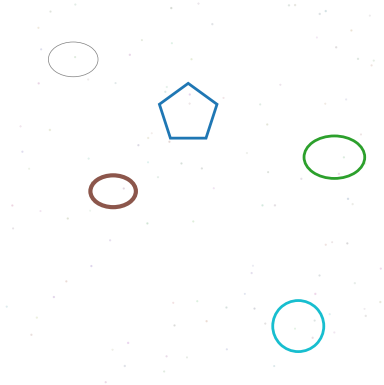[{"shape": "pentagon", "thickness": 2, "radius": 0.39, "center": [0.489, 0.705]}, {"shape": "oval", "thickness": 2, "radius": 0.39, "center": [0.869, 0.592]}, {"shape": "oval", "thickness": 3, "radius": 0.3, "center": [0.294, 0.503]}, {"shape": "oval", "thickness": 0.5, "radius": 0.32, "center": [0.19, 0.846]}, {"shape": "circle", "thickness": 2, "radius": 0.33, "center": [0.775, 0.153]}]